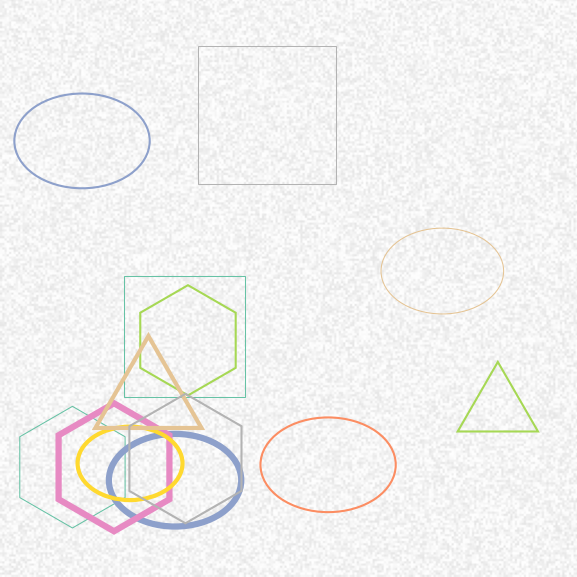[{"shape": "square", "thickness": 0.5, "radius": 0.52, "center": [0.319, 0.417]}, {"shape": "hexagon", "thickness": 0.5, "radius": 0.53, "center": [0.125, 0.19]}, {"shape": "oval", "thickness": 1, "radius": 0.59, "center": [0.568, 0.194]}, {"shape": "oval", "thickness": 3, "radius": 0.57, "center": [0.303, 0.168]}, {"shape": "oval", "thickness": 1, "radius": 0.59, "center": [0.142, 0.755]}, {"shape": "hexagon", "thickness": 3, "radius": 0.55, "center": [0.197, 0.19]}, {"shape": "hexagon", "thickness": 1, "radius": 0.48, "center": [0.325, 0.41]}, {"shape": "triangle", "thickness": 1, "radius": 0.4, "center": [0.862, 0.292]}, {"shape": "oval", "thickness": 2, "radius": 0.45, "center": [0.225, 0.197]}, {"shape": "triangle", "thickness": 2, "radius": 0.53, "center": [0.257, 0.311]}, {"shape": "oval", "thickness": 0.5, "radius": 0.53, "center": [0.766, 0.53]}, {"shape": "square", "thickness": 0.5, "radius": 0.6, "center": [0.463, 0.8]}, {"shape": "hexagon", "thickness": 1, "radius": 0.56, "center": [0.321, 0.205]}]